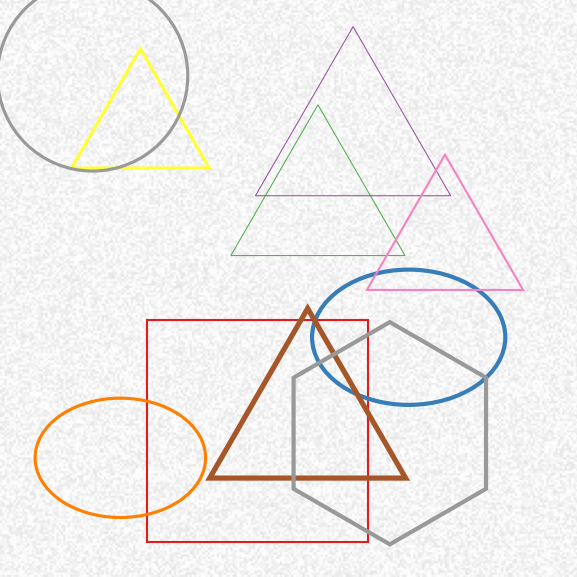[{"shape": "square", "thickness": 1, "radius": 0.96, "center": [0.445, 0.253]}, {"shape": "oval", "thickness": 2, "radius": 0.84, "center": [0.708, 0.415]}, {"shape": "triangle", "thickness": 0.5, "radius": 0.87, "center": [0.55, 0.644]}, {"shape": "triangle", "thickness": 0.5, "radius": 0.98, "center": [0.611, 0.758]}, {"shape": "oval", "thickness": 1.5, "radius": 0.74, "center": [0.208, 0.206]}, {"shape": "triangle", "thickness": 1.5, "radius": 0.69, "center": [0.243, 0.777]}, {"shape": "triangle", "thickness": 2.5, "radius": 0.98, "center": [0.533, 0.269]}, {"shape": "triangle", "thickness": 1, "radius": 0.78, "center": [0.771, 0.575]}, {"shape": "hexagon", "thickness": 2, "radius": 0.96, "center": [0.675, 0.249]}, {"shape": "circle", "thickness": 1.5, "radius": 0.82, "center": [0.16, 0.868]}]